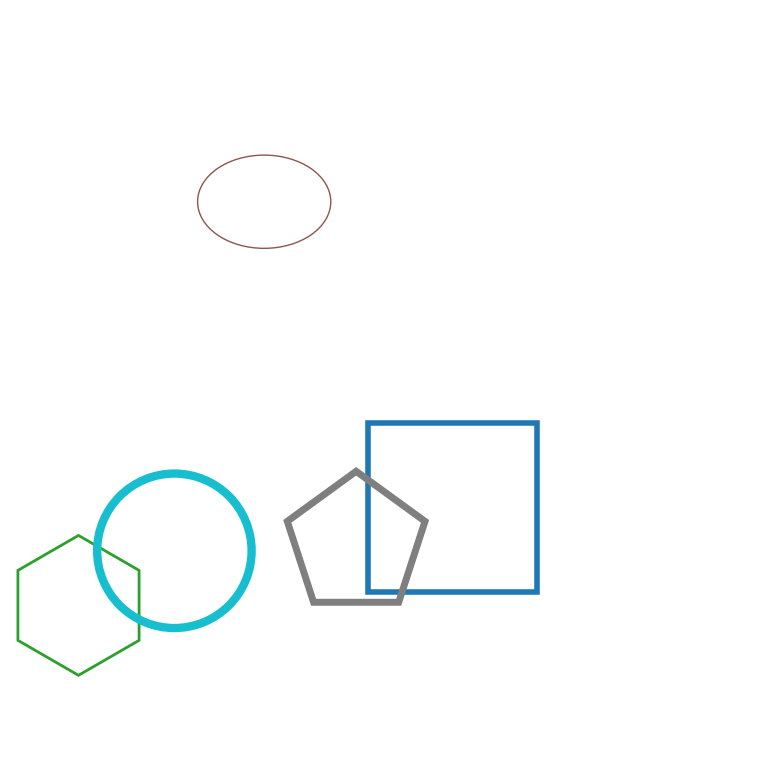[{"shape": "square", "thickness": 2, "radius": 0.55, "center": [0.588, 0.341]}, {"shape": "hexagon", "thickness": 1, "radius": 0.45, "center": [0.102, 0.214]}, {"shape": "oval", "thickness": 0.5, "radius": 0.43, "center": [0.343, 0.738]}, {"shape": "pentagon", "thickness": 2.5, "radius": 0.47, "center": [0.463, 0.294]}, {"shape": "circle", "thickness": 3, "radius": 0.5, "center": [0.226, 0.285]}]